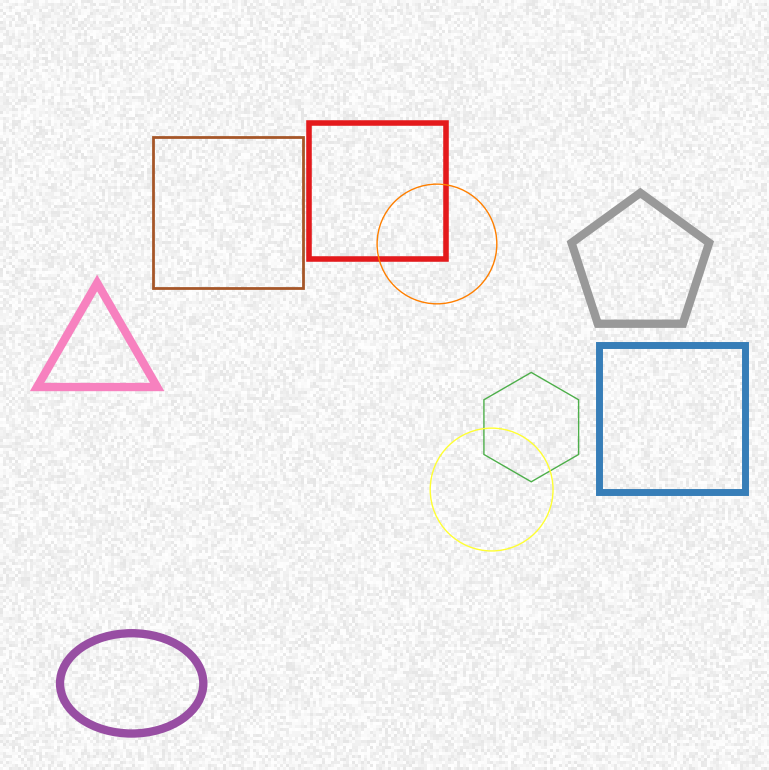[{"shape": "square", "thickness": 2, "radius": 0.44, "center": [0.49, 0.752]}, {"shape": "square", "thickness": 2.5, "radius": 0.48, "center": [0.872, 0.456]}, {"shape": "hexagon", "thickness": 0.5, "radius": 0.36, "center": [0.69, 0.445]}, {"shape": "oval", "thickness": 3, "radius": 0.47, "center": [0.171, 0.113]}, {"shape": "circle", "thickness": 0.5, "radius": 0.39, "center": [0.567, 0.683]}, {"shape": "circle", "thickness": 0.5, "radius": 0.4, "center": [0.638, 0.364]}, {"shape": "square", "thickness": 1, "radius": 0.49, "center": [0.296, 0.724]}, {"shape": "triangle", "thickness": 3, "radius": 0.45, "center": [0.126, 0.542]}, {"shape": "pentagon", "thickness": 3, "radius": 0.47, "center": [0.832, 0.656]}]